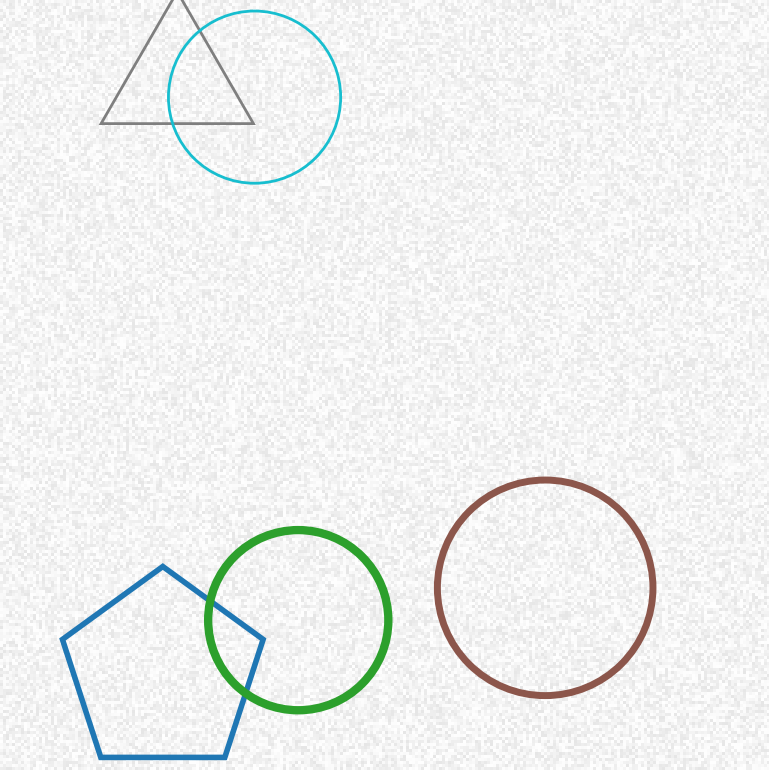[{"shape": "pentagon", "thickness": 2, "radius": 0.69, "center": [0.211, 0.127]}, {"shape": "circle", "thickness": 3, "radius": 0.58, "center": [0.387, 0.195]}, {"shape": "circle", "thickness": 2.5, "radius": 0.7, "center": [0.708, 0.237]}, {"shape": "triangle", "thickness": 1, "radius": 0.57, "center": [0.23, 0.897]}, {"shape": "circle", "thickness": 1, "radius": 0.56, "center": [0.331, 0.874]}]